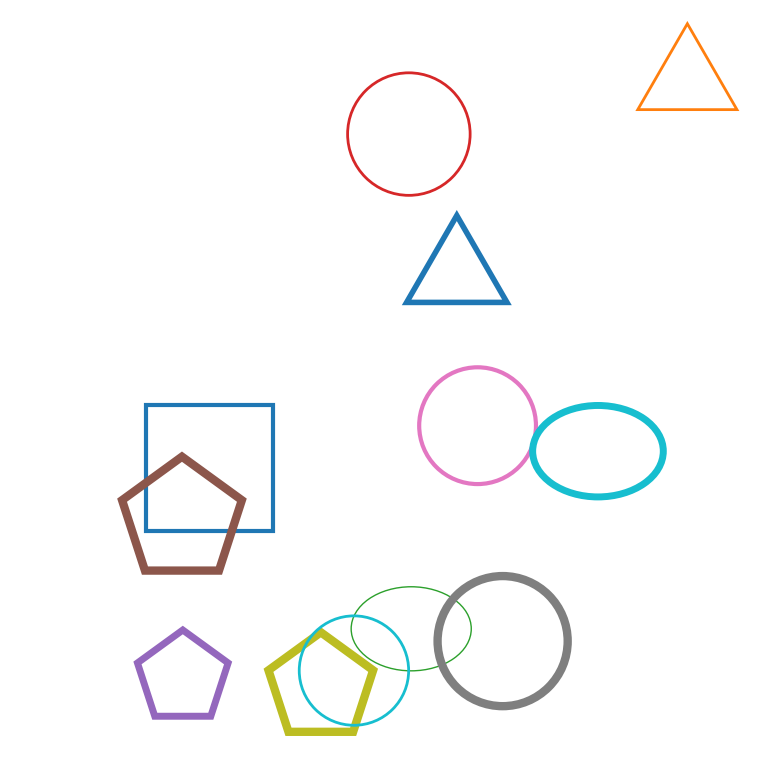[{"shape": "square", "thickness": 1.5, "radius": 0.41, "center": [0.272, 0.392]}, {"shape": "triangle", "thickness": 2, "radius": 0.38, "center": [0.593, 0.645]}, {"shape": "triangle", "thickness": 1, "radius": 0.37, "center": [0.893, 0.895]}, {"shape": "oval", "thickness": 0.5, "radius": 0.39, "center": [0.534, 0.183]}, {"shape": "circle", "thickness": 1, "radius": 0.4, "center": [0.531, 0.826]}, {"shape": "pentagon", "thickness": 2.5, "radius": 0.31, "center": [0.237, 0.12]}, {"shape": "pentagon", "thickness": 3, "radius": 0.41, "center": [0.236, 0.325]}, {"shape": "circle", "thickness": 1.5, "radius": 0.38, "center": [0.62, 0.447]}, {"shape": "circle", "thickness": 3, "radius": 0.42, "center": [0.653, 0.167]}, {"shape": "pentagon", "thickness": 3, "radius": 0.36, "center": [0.417, 0.107]}, {"shape": "circle", "thickness": 1, "radius": 0.36, "center": [0.46, 0.129]}, {"shape": "oval", "thickness": 2.5, "radius": 0.42, "center": [0.777, 0.414]}]